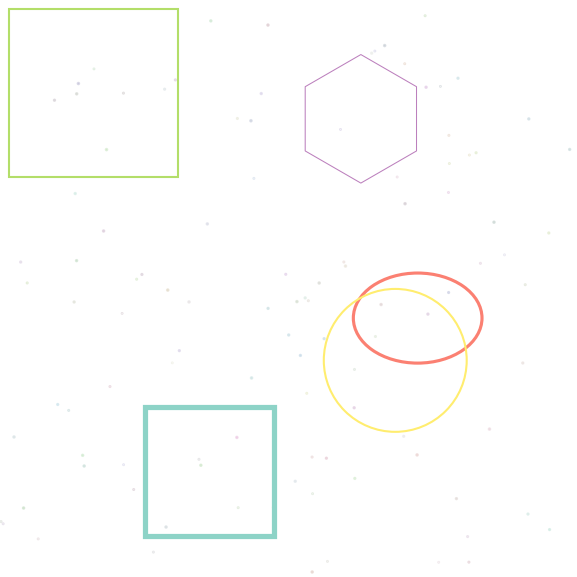[{"shape": "square", "thickness": 2.5, "radius": 0.56, "center": [0.363, 0.182]}, {"shape": "oval", "thickness": 1.5, "radius": 0.56, "center": [0.723, 0.448]}, {"shape": "square", "thickness": 1, "radius": 0.73, "center": [0.161, 0.838]}, {"shape": "hexagon", "thickness": 0.5, "radius": 0.56, "center": [0.625, 0.793]}, {"shape": "circle", "thickness": 1, "radius": 0.62, "center": [0.684, 0.375]}]